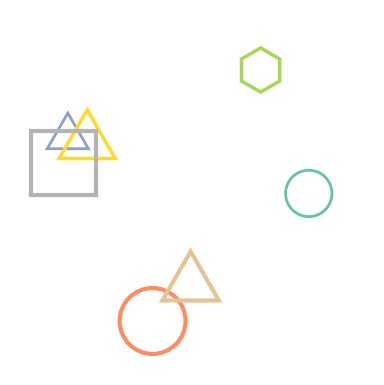[{"shape": "circle", "thickness": 2, "radius": 0.3, "center": [0.802, 0.498]}, {"shape": "circle", "thickness": 3, "radius": 0.43, "center": [0.396, 0.166]}, {"shape": "triangle", "thickness": 2, "radius": 0.31, "center": [0.176, 0.645]}, {"shape": "hexagon", "thickness": 2.5, "radius": 0.29, "center": [0.677, 0.818]}, {"shape": "triangle", "thickness": 2.5, "radius": 0.42, "center": [0.226, 0.63]}, {"shape": "triangle", "thickness": 3, "radius": 0.42, "center": [0.495, 0.262]}, {"shape": "square", "thickness": 3, "radius": 0.42, "center": [0.165, 0.576]}]